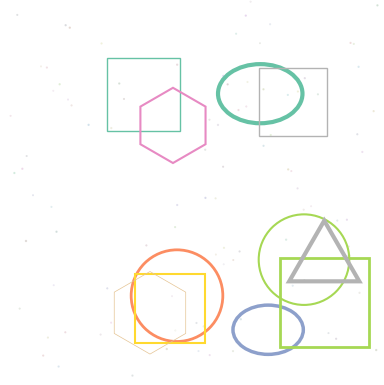[{"shape": "square", "thickness": 1, "radius": 0.47, "center": [0.373, 0.754]}, {"shape": "oval", "thickness": 3, "radius": 0.55, "center": [0.676, 0.757]}, {"shape": "circle", "thickness": 2, "radius": 0.6, "center": [0.46, 0.232]}, {"shape": "oval", "thickness": 2.5, "radius": 0.46, "center": [0.696, 0.144]}, {"shape": "hexagon", "thickness": 1.5, "radius": 0.49, "center": [0.449, 0.674]}, {"shape": "square", "thickness": 2, "radius": 0.58, "center": [0.842, 0.214]}, {"shape": "circle", "thickness": 1.5, "radius": 0.59, "center": [0.79, 0.326]}, {"shape": "square", "thickness": 1.5, "radius": 0.45, "center": [0.442, 0.199]}, {"shape": "hexagon", "thickness": 0.5, "radius": 0.54, "center": [0.39, 0.188]}, {"shape": "square", "thickness": 1, "radius": 0.44, "center": [0.761, 0.735]}, {"shape": "triangle", "thickness": 3, "radius": 0.53, "center": [0.842, 0.322]}]